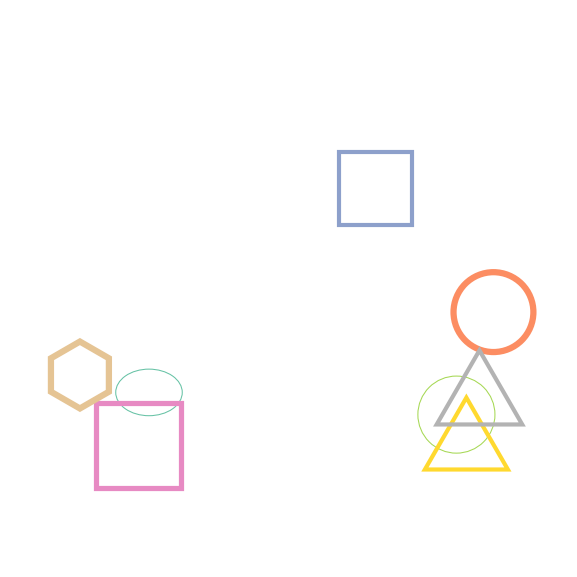[{"shape": "oval", "thickness": 0.5, "radius": 0.29, "center": [0.258, 0.32]}, {"shape": "circle", "thickness": 3, "radius": 0.35, "center": [0.854, 0.459]}, {"shape": "square", "thickness": 2, "radius": 0.32, "center": [0.65, 0.673]}, {"shape": "square", "thickness": 2.5, "radius": 0.37, "center": [0.24, 0.227]}, {"shape": "circle", "thickness": 0.5, "radius": 0.33, "center": [0.79, 0.281]}, {"shape": "triangle", "thickness": 2, "radius": 0.41, "center": [0.808, 0.228]}, {"shape": "hexagon", "thickness": 3, "radius": 0.29, "center": [0.138, 0.35]}, {"shape": "triangle", "thickness": 2, "radius": 0.43, "center": [0.83, 0.307]}]